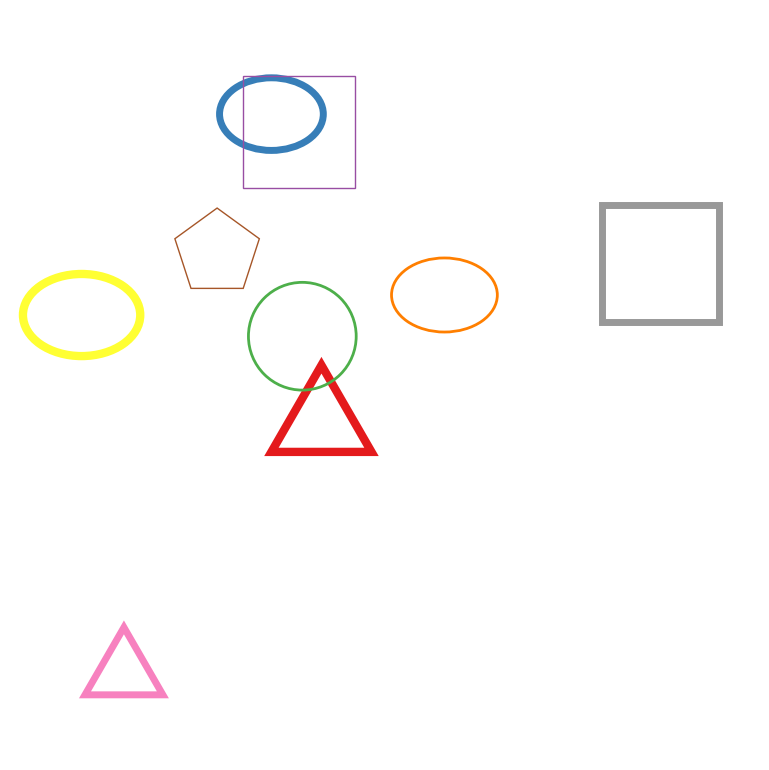[{"shape": "triangle", "thickness": 3, "radius": 0.38, "center": [0.417, 0.451]}, {"shape": "oval", "thickness": 2.5, "radius": 0.34, "center": [0.353, 0.852]}, {"shape": "circle", "thickness": 1, "radius": 0.35, "center": [0.393, 0.563]}, {"shape": "square", "thickness": 0.5, "radius": 0.36, "center": [0.388, 0.828]}, {"shape": "oval", "thickness": 1, "radius": 0.34, "center": [0.577, 0.617]}, {"shape": "oval", "thickness": 3, "radius": 0.38, "center": [0.106, 0.591]}, {"shape": "pentagon", "thickness": 0.5, "radius": 0.29, "center": [0.282, 0.672]}, {"shape": "triangle", "thickness": 2.5, "radius": 0.29, "center": [0.161, 0.127]}, {"shape": "square", "thickness": 2.5, "radius": 0.38, "center": [0.858, 0.658]}]